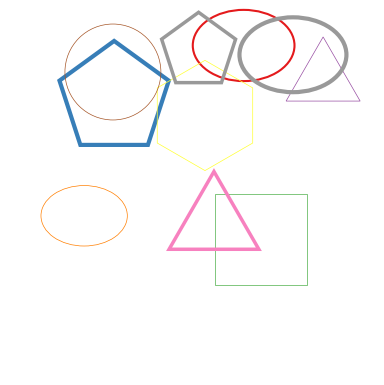[{"shape": "oval", "thickness": 1.5, "radius": 0.66, "center": [0.633, 0.882]}, {"shape": "pentagon", "thickness": 3, "radius": 0.75, "center": [0.296, 0.744]}, {"shape": "square", "thickness": 0.5, "radius": 0.59, "center": [0.678, 0.378]}, {"shape": "triangle", "thickness": 0.5, "radius": 0.56, "center": [0.839, 0.793]}, {"shape": "oval", "thickness": 0.5, "radius": 0.56, "center": [0.219, 0.44]}, {"shape": "hexagon", "thickness": 0.5, "radius": 0.72, "center": [0.532, 0.7]}, {"shape": "circle", "thickness": 0.5, "radius": 0.62, "center": [0.293, 0.813]}, {"shape": "triangle", "thickness": 2.5, "radius": 0.67, "center": [0.556, 0.42]}, {"shape": "pentagon", "thickness": 2.5, "radius": 0.5, "center": [0.516, 0.867]}, {"shape": "oval", "thickness": 3, "radius": 0.69, "center": [0.761, 0.858]}]